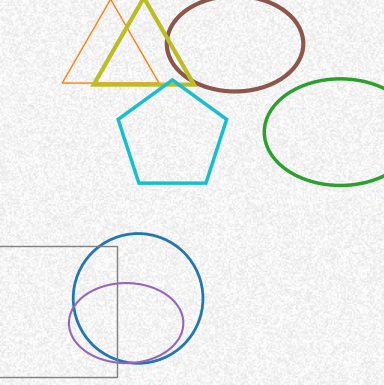[{"shape": "circle", "thickness": 2, "radius": 0.84, "center": [0.359, 0.225]}, {"shape": "triangle", "thickness": 1, "radius": 0.73, "center": [0.287, 0.857]}, {"shape": "oval", "thickness": 2.5, "radius": 0.99, "center": [0.884, 0.657]}, {"shape": "oval", "thickness": 1.5, "radius": 0.74, "center": [0.328, 0.161]}, {"shape": "oval", "thickness": 3, "radius": 0.89, "center": [0.61, 0.887]}, {"shape": "square", "thickness": 1, "radius": 0.85, "center": [0.132, 0.191]}, {"shape": "triangle", "thickness": 3, "radius": 0.75, "center": [0.374, 0.855]}, {"shape": "pentagon", "thickness": 2.5, "radius": 0.74, "center": [0.448, 0.644]}]